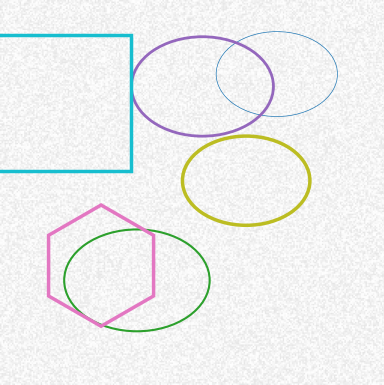[{"shape": "oval", "thickness": 0.5, "radius": 0.79, "center": [0.719, 0.808]}, {"shape": "oval", "thickness": 1.5, "radius": 0.94, "center": [0.356, 0.272]}, {"shape": "oval", "thickness": 2, "radius": 0.92, "center": [0.526, 0.775]}, {"shape": "hexagon", "thickness": 2.5, "radius": 0.79, "center": [0.263, 0.31]}, {"shape": "oval", "thickness": 2.5, "radius": 0.83, "center": [0.639, 0.531]}, {"shape": "square", "thickness": 2.5, "radius": 0.88, "center": [0.164, 0.732]}]